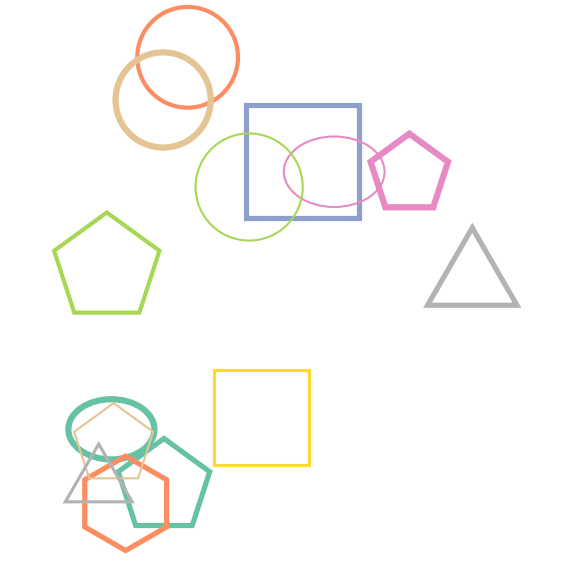[{"shape": "oval", "thickness": 3, "radius": 0.37, "center": [0.193, 0.256]}, {"shape": "pentagon", "thickness": 2.5, "radius": 0.42, "center": [0.284, 0.157]}, {"shape": "hexagon", "thickness": 2.5, "radius": 0.41, "center": [0.218, 0.128]}, {"shape": "circle", "thickness": 2, "radius": 0.44, "center": [0.325, 0.9]}, {"shape": "square", "thickness": 2.5, "radius": 0.49, "center": [0.523, 0.719]}, {"shape": "pentagon", "thickness": 3, "radius": 0.35, "center": [0.709, 0.697]}, {"shape": "oval", "thickness": 1, "radius": 0.44, "center": [0.579, 0.702]}, {"shape": "pentagon", "thickness": 2, "radius": 0.48, "center": [0.185, 0.535]}, {"shape": "circle", "thickness": 1, "radius": 0.46, "center": [0.431, 0.675]}, {"shape": "square", "thickness": 1.5, "radius": 0.41, "center": [0.453, 0.277]}, {"shape": "circle", "thickness": 3, "radius": 0.41, "center": [0.283, 0.826]}, {"shape": "pentagon", "thickness": 1, "radius": 0.36, "center": [0.197, 0.229]}, {"shape": "triangle", "thickness": 2.5, "radius": 0.45, "center": [0.818, 0.515]}, {"shape": "triangle", "thickness": 1.5, "radius": 0.33, "center": [0.171, 0.164]}]